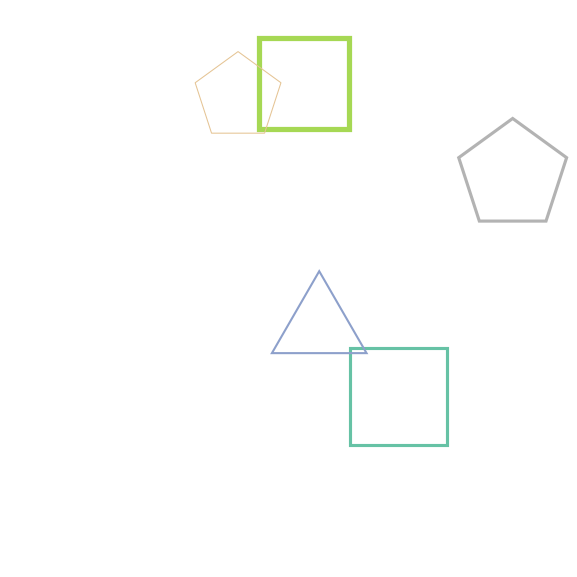[{"shape": "square", "thickness": 1.5, "radius": 0.42, "center": [0.69, 0.313]}, {"shape": "triangle", "thickness": 1, "radius": 0.47, "center": [0.553, 0.435]}, {"shape": "square", "thickness": 2.5, "radius": 0.39, "center": [0.527, 0.854]}, {"shape": "pentagon", "thickness": 0.5, "radius": 0.39, "center": [0.412, 0.832]}, {"shape": "pentagon", "thickness": 1.5, "radius": 0.49, "center": [0.888, 0.696]}]